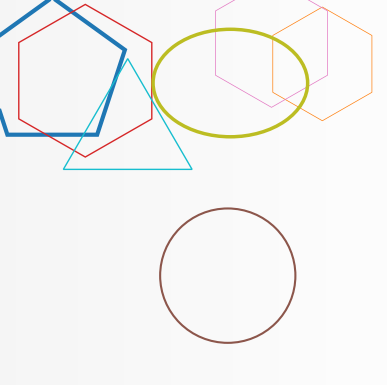[{"shape": "pentagon", "thickness": 3, "radius": 0.99, "center": [0.135, 0.81]}, {"shape": "hexagon", "thickness": 0.5, "radius": 0.74, "center": [0.832, 0.834]}, {"shape": "hexagon", "thickness": 1, "radius": 0.99, "center": [0.22, 0.79]}, {"shape": "circle", "thickness": 1.5, "radius": 0.87, "center": [0.588, 0.284]}, {"shape": "hexagon", "thickness": 0.5, "radius": 0.83, "center": [0.701, 0.888]}, {"shape": "oval", "thickness": 2.5, "radius": 1.0, "center": [0.595, 0.784]}, {"shape": "triangle", "thickness": 1, "radius": 0.96, "center": [0.33, 0.656]}]